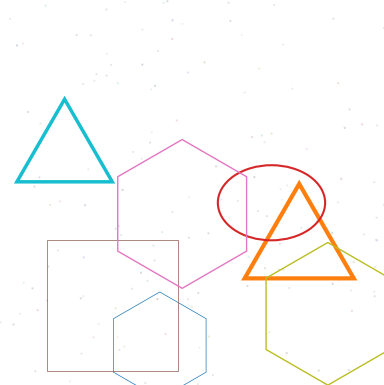[{"shape": "hexagon", "thickness": 0.5, "radius": 0.69, "center": [0.415, 0.103]}, {"shape": "triangle", "thickness": 3, "radius": 0.82, "center": [0.777, 0.359]}, {"shape": "oval", "thickness": 1.5, "radius": 0.7, "center": [0.705, 0.473]}, {"shape": "square", "thickness": 0.5, "radius": 0.85, "center": [0.292, 0.208]}, {"shape": "hexagon", "thickness": 1, "radius": 0.97, "center": [0.473, 0.444]}, {"shape": "hexagon", "thickness": 1, "radius": 0.93, "center": [0.852, 0.185]}, {"shape": "triangle", "thickness": 2.5, "radius": 0.72, "center": [0.168, 0.599]}]